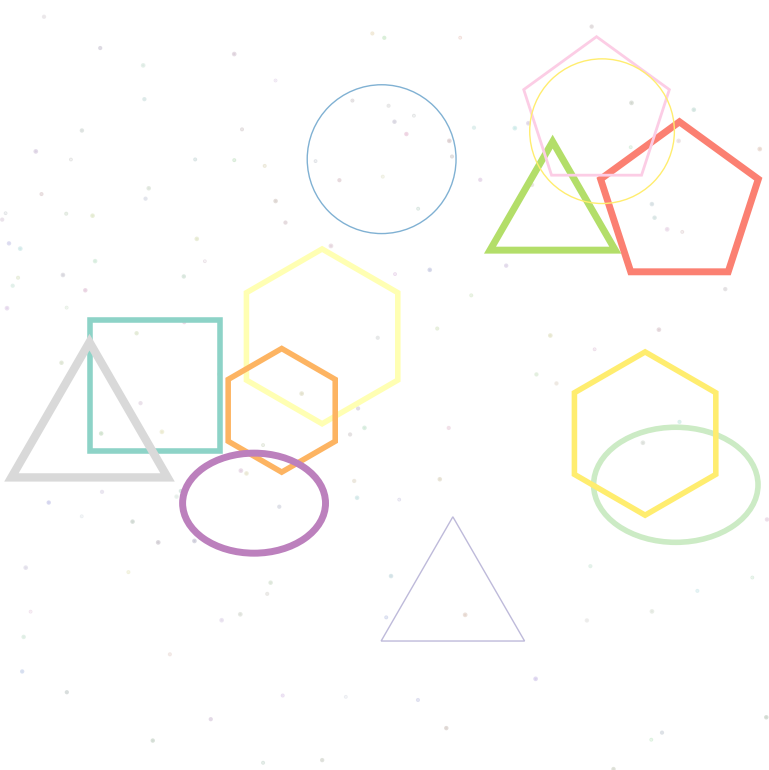[{"shape": "square", "thickness": 2, "radius": 0.42, "center": [0.201, 0.5]}, {"shape": "hexagon", "thickness": 2, "radius": 0.57, "center": [0.418, 0.563]}, {"shape": "triangle", "thickness": 0.5, "radius": 0.54, "center": [0.588, 0.221]}, {"shape": "pentagon", "thickness": 2.5, "radius": 0.54, "center": [0.882, 0.734]}, {"shape": "circle", "thickness": 0.5, "radius": 0.48, "center": [0.496, 0.793]}, {"shape": "hexagon", "thickness": 2, "radius": 0.4, "center": [0.366, 0.467]}, {"shape": "triangle", "thickness": 2.5, "radius": 0.47, "center": [0.718, 0.722]}, {"shape": "pentagon", "thickness": 1, "radius": 0.5, "center": [0.775, 0.853]}, {"shape": "triangle", "thickness": 3, "radius": 0.59, "center": [0.116, 0.439]}, {"shape": "oval", "thickness": 2.5, "radius": 0.46, "center": [0.33, 0.347]}, {"shape": "oval", "thickness": 2, "radius": 0.53, "center": [0.878, 0.37]}, {"shape": "hexagon", "thickness": 2, "radius": 0.53, "center": [0.838, 0.437]}, {"shape": "circle", "thickness": 0.5, "radius": 0.47, "center": [0.782, 0.83]}]